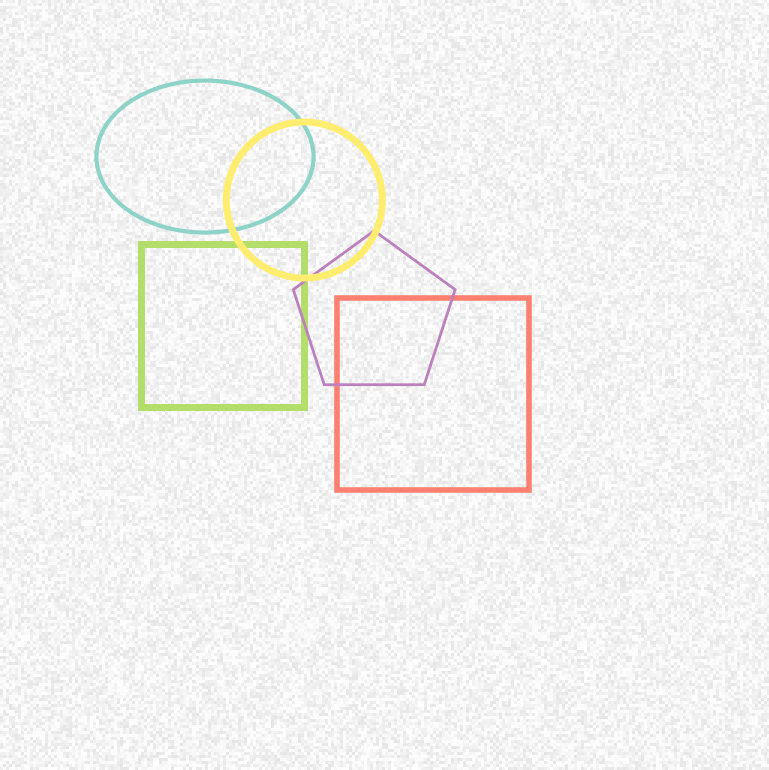[{"shape": "oval", "thickness": 1.5, "radius": 0.71, "center": [0.266, 0.797]}, {"shape": "square", "thickness": 2, "radius": 0.62, "center": [0.562, 0.489]}, {"shape": "square", "thickness": 2.5, "radius": 0.53, "center": [0.289, 0.577]}, {"shape": "pentagon", "thickness": 1, "radius": 0.55, "center": [0.486, 0.59]}, {"shape": "circle", "thickness": 2.5, "radius": 0.51, "center": [0.395, 0.74]}]